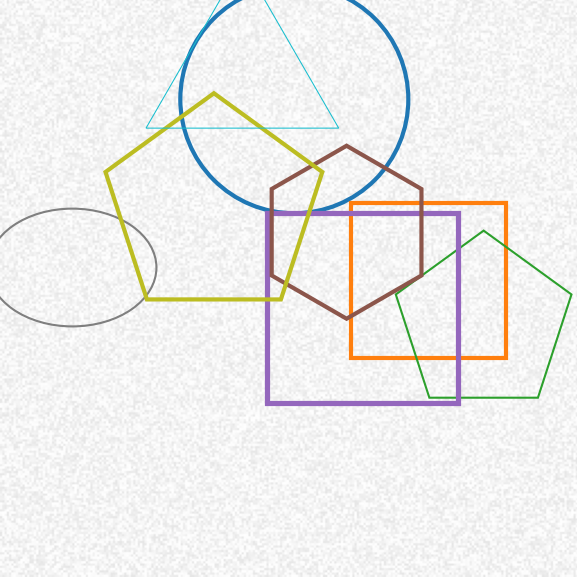[{"shape": "circle", "thickness": 2, "radius": 0.99, "center": [0.51, 0.827]}, {"shape": "square", "thickness": 2, "radius": 0.67, "center": [0.742, 0.514]}, {"shape": "pentagon", "thickness": 1, "radius": 0.8, "center": [0.837, 0.44]}, {"shape": "square", "thickness": 2.5, "radius": 0.83, "center": [0.628, 0.466]}, {"shape": "hexagon", "thickness": 2, "radius": 0.75, "center": [0.6, 0.597]}, {"shape": "oval", "thickness": 1, "radius": 0.73, "center": [0.125, 0.536]}, {"shape": "pentagon", "thickness": 2, "radius": 0.99, "center": [0.37, 0.64]}, {"shape": "triangle", "thickness": 0.5, "radius": 0.96, "center": [0.42, 0.874]}]